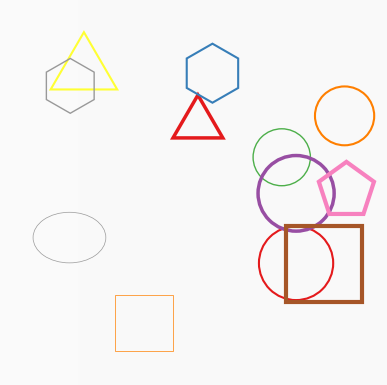[{"shape": "triangle", "thickness": 2.5, "radius": 0.37, "center": [0.511, 0.679]}, {"shape": "circle", "thickness": 1.5, "radius": 0.48, "center": [0.764, 0.316]}, {"shape": "hexagon", "thickness": 1.5, "radius": 0.38, "center": [0.548, 0.81]}, {"shape": "circle", "thickness": 1, "radius": 0.37, "center": [0.727, 0.592]}, {"shape": "circle", "thickness": 2.5, "radius": 0.49, "center": [0.764, 0.498]}, {"shape": "square", "thickness": 0.5, "radius": 0.37, "center": [0.372, 0.161]}, {"shape": "circle", "thickness": 1.5, "radius": 0.38, "center": [0.889, 0.699]}, {"shape": "triangle", "thickness": 1.5, "radius": 0.5, "center": [0.217, 0.817]}, {"shape": "square", "thickness": 3, "radius": 0.49, "center": [0.836, 0.314]}, {"shape": "pentagon", "thickness": 3, "radius": 0.37, "center": [0.894, 0.505]}, {"shape": "oval", "thickness": 0.5, "radius": 0.47, "center": [0.179, 0.383]}, {"shape": "hexagon", "thickness": 1, "radius": 0.36, "center": [0.181, 0.777]}]